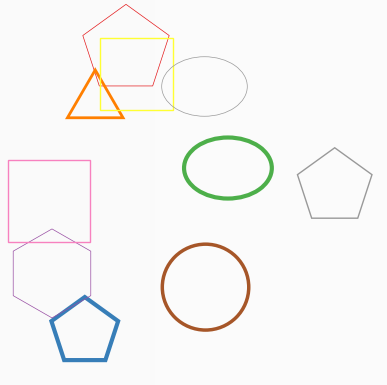[{"shape": "pentagon", "thickness": 0.5, "radius": 0.59, "center": [0.325, 0.872]}, {"shape": "pentagon", "thickness": 3, "radius": 0.45, "center": [0.219, 0.138]}, {"shape": "oval", "thickness": 3, "radius": 0.57, "center": [0.588, 0.564]}, {"shape": "hexagon", "thickness": 0.5, "radius": 0.58, "center": [0.134, 0.29]}, {"shape": "triangle", "thickness": 2, "radius": 0.41, "center": [0.246, 0.736]}, {"shape": "square", "thickness": 1, "radius": 0.47, "center": [0.351, 0.808]}, {"shape": "circle", "thickness": 2.5, "radius": 0.56, "center": [0.53, 0.254]}, {"shape": "square", "thickness": 1, "radius": 0.53, "center": [0.126, 0.478]}, {"shape": "pentagon", "thickness": 1, "radius": 0.51, "center": [0.864, 0.515]}, {"shape": "oval", "thickness": 0.5, "radius": 0.55, "center": [0.528, 0.775]}]